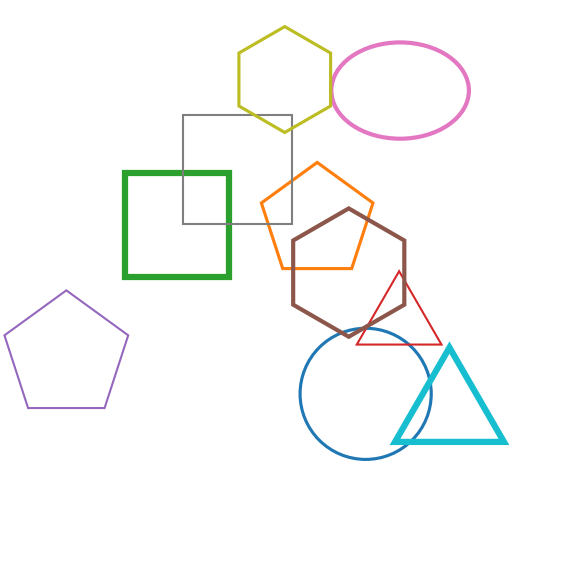[{"shape": "circle", "thickness": 1.5, "radius": 0.57, "center": [0.633, 0.317]}, {"shape": "pentagon", "thickness": 1.5, "radius": 0.51, "center": [0.549, 0.616]}, {"shape": "square", "thickness": 3, "radius": 0.45, "center": [0.307, 0.61]}, {"shape": "triangle", "thickness": 1, "radius": 0.42, "center": [0.691, 0.445]}, {"shape": "pentagon", "thickness": 1, "radius": 0.56, "center": [0.115, 0.384]}, {"shape": "hexagon", "thickness": 2, "radius": 0.56, "center": [0.604, 0.527]}, {"shape": "oval", "thickness": 2, "radius": 0.6, "center": [0.693, 0.842]}, {"shape": "square", "thickness": 1, "radius": 0.47, "center": [0.411, 0.705]}, {"shape": "hexagon", "thickness": 1.5, "radius": 0.46, "center": [0.493, 0.861]}, {"shape": "triangle", "thickness": 3, "radius": 0.54, "center": [0.778, 0.288]}]